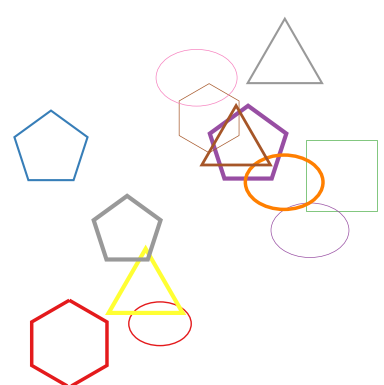[{"shape": "oval", "thickness": 1, "radius": 0.41, "center": [0.416, 0.159]}, {"shape": "hexagon", "thickness": 2.5, "radius": 0.56, "center": [0.18, 0.107]}, {"shape": "pentagon", "thickness": 1.5, "radius": 0.5, "center": [0.132, 0.613]}, {"shape": "square", "thickness": 0.5, "radius": 0.46, "center": [0.887, 0.544]}, {"shape": "pentagon", "thickness": 3, "radius": 0.52, "center": [0.644, 0.621]}, {"shape": "oval", "thickness": 0.5, "radius": 0.51, "center": [0.805, 0.402]}, {"shape": "oval", "thickness": 2.5, "radius": 0.5, "center": [0.738, 0.527]}, {"shape": "triangle", "thickness": 3, "radius": 0.56, "center": [0.378, 0.243]}, {"shape": "hexagon", "thickness": 0.5, "radius": 0.45, "center": [0.543, 0.693]}, {"shape": "triangle", "thickness": 2, "radius": 0.51, "center": [0.613, 0.623]}, {"shape": "oval", "thickness": 0.5, "radius": 0.53, "center": [0.511, 0.798]}, {"shape": "triangle", "thickness": 1.5, "radius": 0.56, "center": [0.74, 0.84]}, {"shape": "pentagon", "thickness": 3, "radius": 0.46, "center": [0.33, 0.4]}]